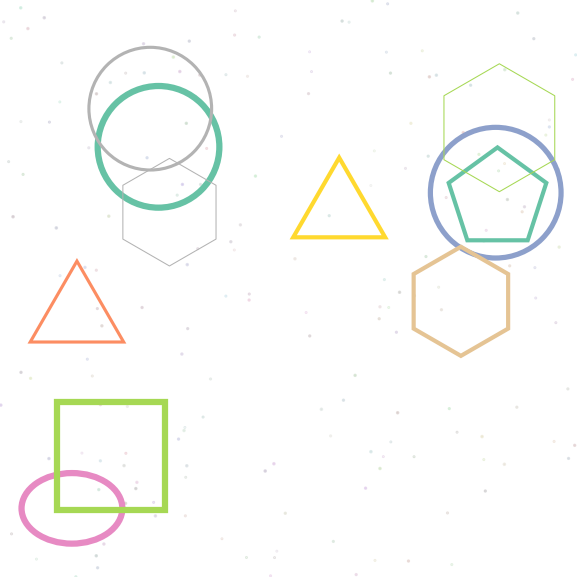[{"shape": "circle", "thickness": 3, "radius": 0.53, "center": [0.275, 0.745]}, {"shape": "pentagon", "thickness": 2, "radius": 0.44, "center": [0.861, 0.655]}, {"shape": "triangle", "thickness": 1.5, "radius": 0.47, "center": [0.133, 0.454]}, {"shape": "circle", "thickness": 2.5, "radius": 0.57, "center": [0.858, 0.665]}, {"shape": "oval", "thickness": 3, "radius": 0.44, "center": [0.125, 0.119]}, {"shape": "hexagon", "thickness": 0.5, "radius": 0.55, "center": [0.865, 0.778]}, {"shape": "square", "thickness": 3, "radius": 0.47, "center": [0.192, 0.209]}, {"shape": "triangle", "thickness": 2, "radius": 0.46, "center": [0.587, 0.634]}, {"shape": "hexagon", "thickness": 2, "radius": 0.47, "center": [0.798, 0.477]}, {"shape": "circle", "thickness": 1.5, "radius": 0.53, "center": [0.26, 0.811]}, {"shape": "hexagon", "thickness": 0.5, "radius": 0.47, "center": [0.293, 0.632]}]